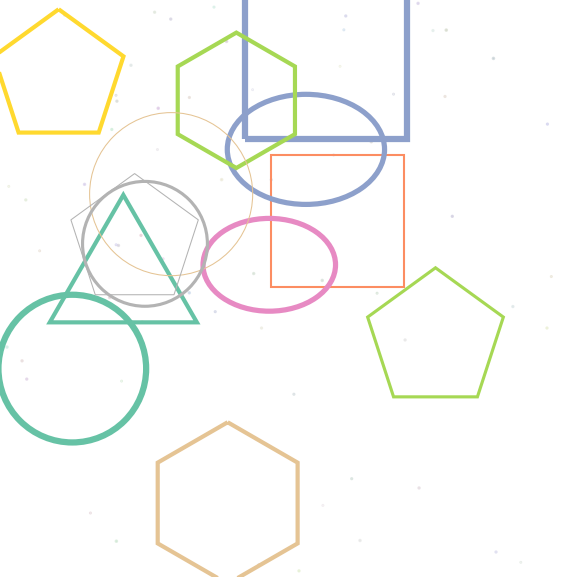[{"shape": "triangle", "thickness": 2, "radius": 0.74, "center": [0.214, 0.514]}, {"shape": "circle", "thickness": 3, "radius": 0.64, "center": [0.125, 0.361]}, {"shape": "square", "thickness": 1, "radius": 0.57, "center": [0.584, 0.616]}, {"shape": "oval", "thickness": 2.5, "radius": 0.68, "center": [0.53, 0.74]}, {"shape": "square", "thickness": 3, "radius": 0.7, "center": [0.565, 0.899]}, {"shape": "oval", "thickness": 2.5, "radius": 0.57, "center": [0.466, 0.541]}, {"shape": "hexagon", "thickness": 2, "radius": 0.59, "center": [0.409, 0.825]}, {"shape": "pentagon", "thickness": 1.5, "radius": 0.62, "center": [0.754, 0.412]}, {"shape": "pentagon", "thickness": 2, "radius": 0.59, "center": [0.102, 0.865]}, {"shape": "hexagon", "thickness": 2, "radius": 0.7, "center": [0.394, 0.128]}, {"shape": "circle", "thickness": 0.5, "radius": 0.71, "center": [0.296, 0.663]}, {"shape": "circle", "thickness": 1.5, "radius": 0.54, "center": [0.251, 0.577]}, {"shape": "pentagon", "thickness": 0.5, "radius": 0.58, "center": [0.233, 0.583]}]